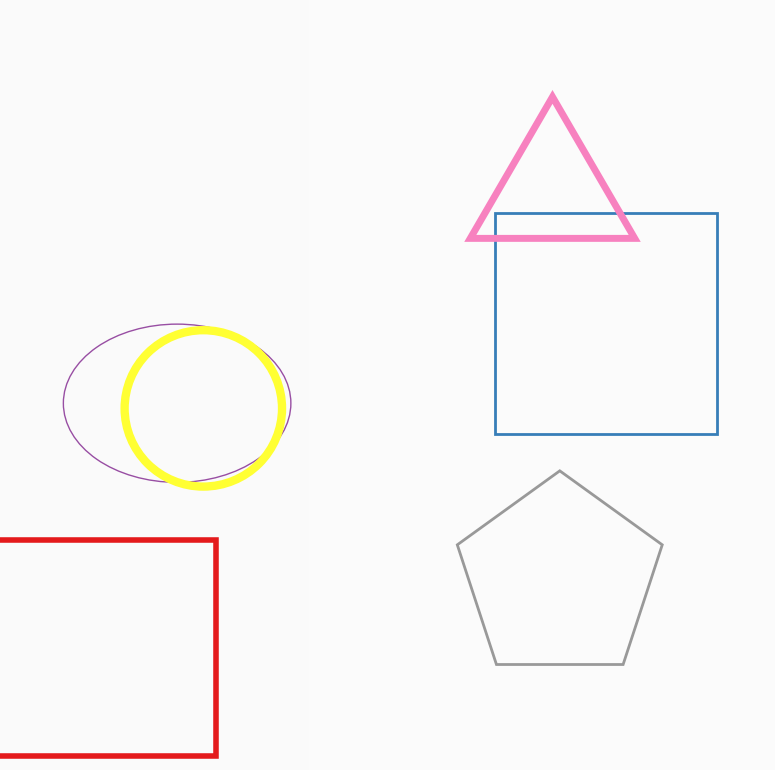[{"shape": "square", "thickness": 2, "radius": 0.7, "center": [0.139, 0.158]}, {"shape": "square", "thickness": 1, "radius": 0.72, "center": [0.782, 0.58]}, {"shape": "oval", "thickness": 0.5, "radius": 0.73, "center": [0.229, 0.476]}, {"shape": "circle", "thickness": 3, "radius": 0.51, "center": [0.262, 0.47]}, {"shape": "triangle", "thickness": 2.5, "radius": 0.61, "center": [0.713, 0.752]}, {"shape": "pentagon", "thickness": 1, "radius": 0.7, "center": [0.722, 0.249]}]